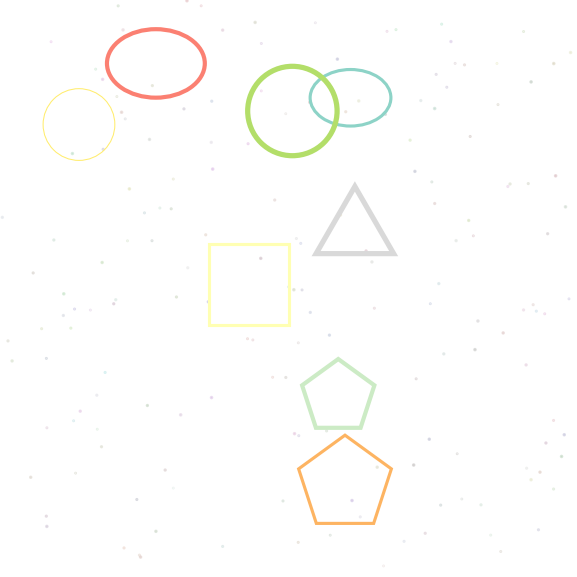[{"shape": "oval", "thickness": 1.5, "radius": 0.35, "center": [0.607, 0.83]}, {"shape": "square", "thickness": 1.5, "radius": 0.35, "center": [0.431, 0.506]}, {"shape": "oval", "thickness": 2, "radius": 0.42, "center": [0.27, 0.889]}, {"shape": "pentagon", "thickness": 1.5, "radius": 0.42, "center": [0.597, 0.161]}, {"shape": "circle", "thickness": 2.5, "radius": 0.39, "center": [0.506, 0.807]}, {"shape": "triangle", "thickness": 2.5, "radius": 0.39, "center": [0.614, 0.599]}, {"shape": "pentagon", "thickness": 2, "radius": 0.33, "center": [0.586, 0.312]}, {"shape": "circle", "thickness": 0.5, "radius": 0.31, "center": [0.137, 0.783]}]